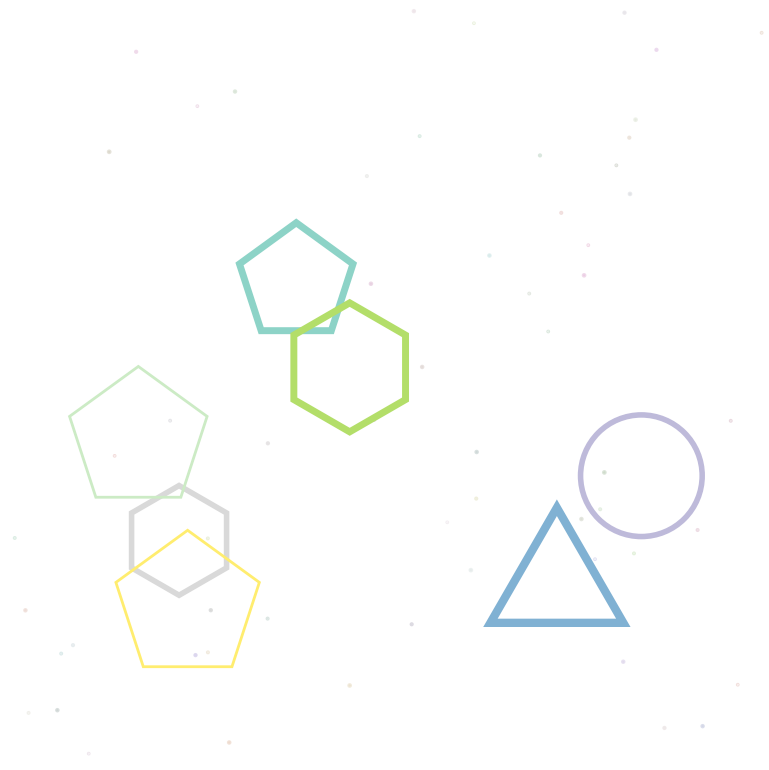[{"shape": "pentagon", "thickness": 2.5, "radius": 0.39, "center": [0.385, 0.633]}, {"shape": "circle", "thickness": 2, "radius": 0.39, "center": [0.833, 0.382]}, {"shape": "triangle", "thickness": 3, "radius": 0.5, "center": [0.723, 0.241]}, {"shape": "hexagon", "thickness": 2.5, "radius": 0.42, "center": [0.454, 0.523]}, {"shape": "hexagon", "thickness": 2, "radius": 0.36, "center": [0.233, 0.298]}, {"shape": "pentagon", "thickness": 1, "radius": 0.47, "center": [0.18, 0.43]}, {"shape": "pentagon", "thickness": 1, "radius": 0.49, "center": [0.244, 0.213]}]